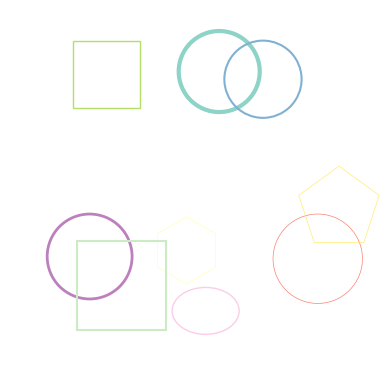[{"shape": "circle", "thickness": 3, "radius": 0.53, "center": [0.569, 0.814]}, {"shape": "hexagon", "thickness": 0.5, "radius": 0.44, "center": [0.484, 0.35]}, {"shape": "circle", "thickness": 0.5, "radius": 0.58, "center": [0.825, 0.328]}, {"shape": "circle", "thickness": 1.5, "radius": 0.5, "center": [0.683, 0.794]}, {"shape": "square", "thickness": 1, "radius": 0.43, "center": [0.278, 0.808]}, {"shape": "oval", "thickness": 1, "radius": 0.44, "center": [0.534, 0.192]}, {"shape": "circle", "thickness": 2, "radius": 0.55, "center": [0.233, 0.334]}, {"shape": "square", "thickness": 1.5, "radius": 0.58, "center": [0.315, 0.259]}, {"shape": "pentagon", "thickness": 0.5, "radius": 0.55, "center": [0.881, 0.459]}]